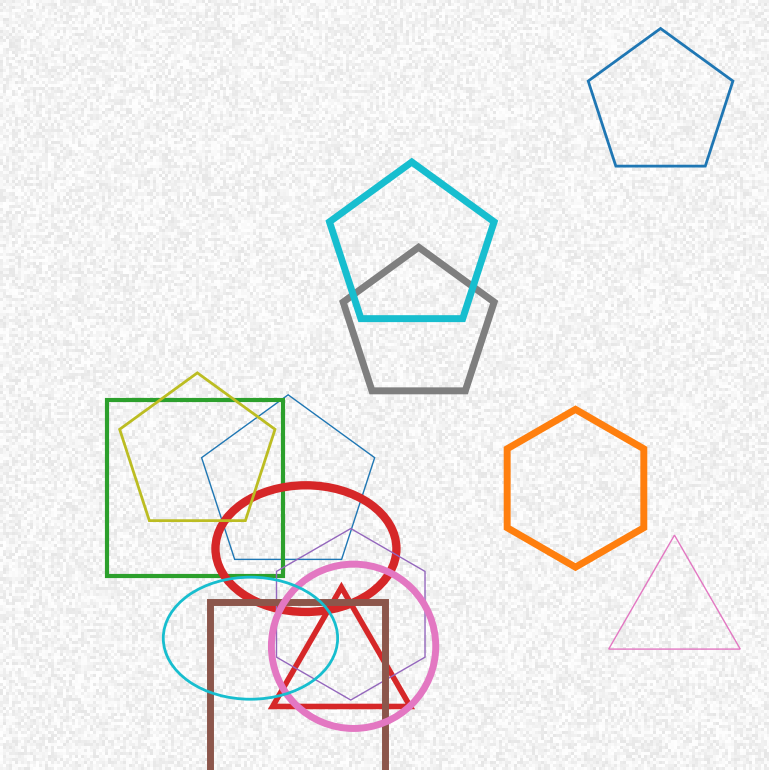[{"shape": "pentagon", "thickness": 1, "radius": 0.49, "center": [0.858, 0.864]}, {"shape": "pentagon", "thickness": 0.5, "radius": 0.59, "center": [0.374, 0.369]}, {"shape": "hexagon", "thickness": 2.5, "radius": 0.51, "center": [0.747, 0.366]}, {"shape": "square", "thickness": 1.5, "radius": 0.57, "center": [0.253, 0.366]}, {"shape": "triangle", "thickness": 2, "radius": 0.52, "center": [0.443, 0.134]}, {"shape": "oval", "thickness": 3, "radius": 0.59, "center": [0.397, 0.288]}, {"shape": "hexagon", "thickness": 0.5, "radius": 0.56, "center": [0.456, 0.202]}, {"shape": "square", "thickness": 2.5, "radius": 0.57, "center": [0.386, 0.105]}, {"shape": "triangle", "thickness": 0.5, "radius": 0.49, "center": [0.876, 0.206]}, {"shape": "circle", "thickness": 2.5, "radius": 0.53, "center": [0.459, 0.161]}, {"shape": "pentagon", "thickness": 2.5, "radius": 0.52, "center": [0.544, 0.576]}, {"shape": "pentagon", "thickness": 1, "radius": 0.53, "center": [0.256, 0.41]}, {"shape": "pentagon", "thickness": 2.5, "radius": 0.56, "center": [0.535, 0.677]}, {"shape": "oval", "thickness": 1, "radius": 0.57, "center": [0.325, 0.171]}]